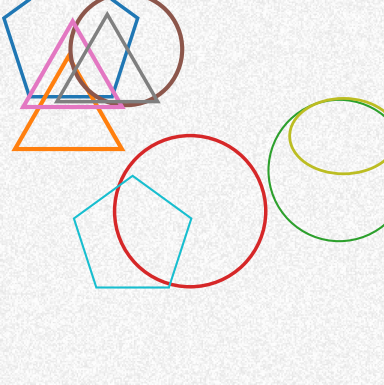[{"shape": "pentagon", "thickness": 2.5, "radius": 0.91, "center": [0.184, 0.896]}, {"shape": "triangle", "thickness": 3, "radius": 0.8, "center": [0.178, 0.693]}, {"shape": "circle", "thickness": 1.5, "radius": 0.92, "center": [0.881, 0.557]}, {"shape": "circle", "thickness": 2.5, "radius": 0.98, "center": [0.494, 0.451]}, {"shape": "circle", "thickness": 3, "radius": 0.73, "center": [0.328, 0.872]}, {"shape": "triangle", "thickness": 3, "radius": 0.74, "center": [0.189, 0.796]}, {"shape": "triangle", "thickness": 2.5, "radius": 0.76, "center": [0.279, 0.812]}, {"shape": "oval", "thickness": 2, "radius": 0.7, "center": [0.892, 0.646]}, {"shape": "pentagon", "thickness": 1.5, "radius": 0.8, "center": [0.344, 0.383]}]